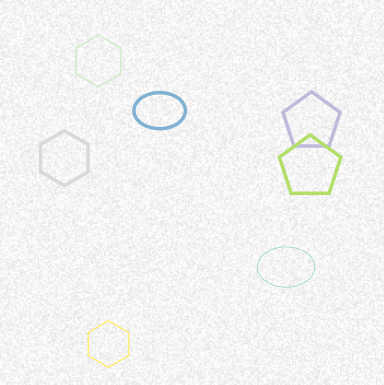[{"shape": "oval", "thickness": 0.5, "radius": 0.37, "center": [0.743, 0.306]}, {"shape": "pentagon", "thickness": 2.5, "radius": 0.39, "center": [0.809, 0.684]}, {"shape": "oval", "thickness": 2.5, "radius": 0.33, "center": [0.415, 0.713]}, {"shape": "pentagon", "thickness": 2.5, "radius": 0.42, "center": [0.806, 0.566]}, {"shape": "hexagon", "thickness": 2.5, "radius": 0.36, "center": [0.167, 0.589]}, {"shape": "hexagon", "thickness": 1, "radius": 0.34, "center": [0.256, 0.842]}, {"shape": "hexagon", "thickness": 1, "radius": 0.3, "center": [0.282, 0.106]}]